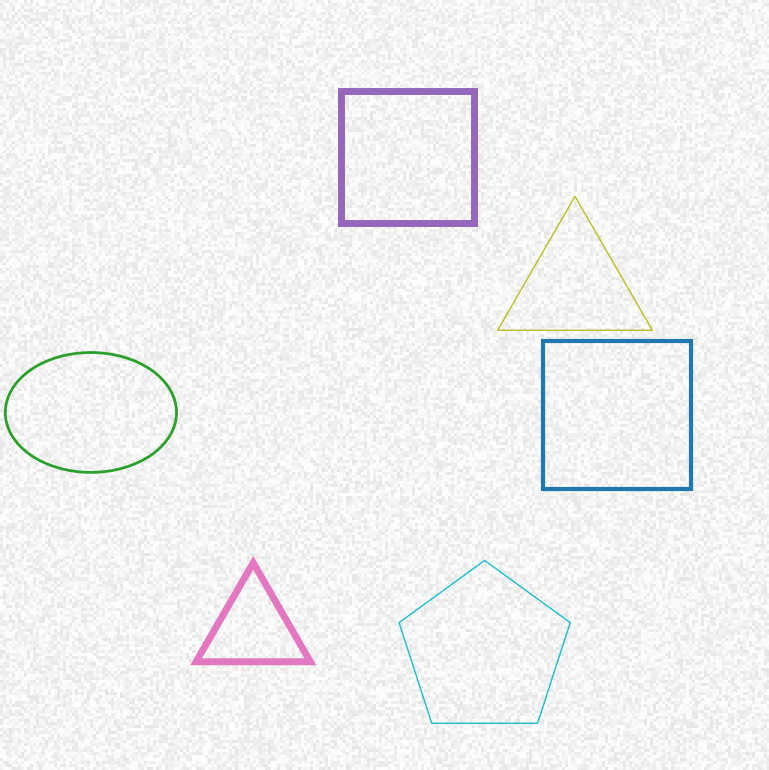[{"shape": "square", "thickness": 1.5, "radius": 0.48, "center": [0.801, 0.461]}, {"shape": "oval", "thickness": 1, "radius": 0.56, "center": [0.118, 0.464]}, {"shape": "square", "thickness": 2.5, "radius": 0.43, "center": [0.529, 0.796]}, {"shape": "triangle", "thickness": 2.5, "radius": 0.43, "center": [0.329, 0.183]}, {"shape": "triangle", "thickness": 0.5, "radius": 0.58, "center": [0.747, 0.629]}, {"shape": "pentagon", "thickness": 0.5, "radius": 0.58, "center": [0.629, 0.155]}]